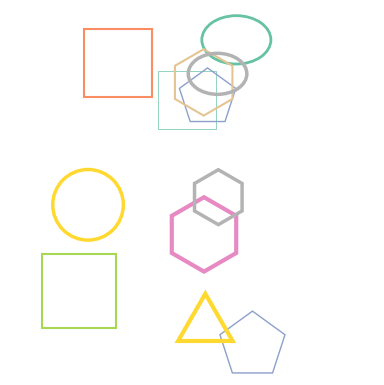[{"shape": "square", "thickness": 0.5, "radius": 0.38, "center": [0.486, 0.74]}, {"shape": "oval", "thickness": 2, "radius": 0.45, "center": [0.614, 0.897]}, {"shape": "square", "thickness": 1.5, "radius": 0.44, "center": [0.307, 0.836]}, {"shape": "pentagon", "thickness": 1, "radius": 0.38, "center": [0.539, 0.747]}, {"shape": "pentagon", "thickness": 1, "radius": 0.44, "center": [0.656, 0.103]}, {"shape": "hexagon", "thickness": 3, "radius": 0.48, "center": [0.53, 0.391]}, {"shape": "square", "thickness": 1.5, "radius": 0.48, "center": [0.204, 0.243]}, {"shape": "triangle", "thickness": 3, "radius": 0.41, "center": [0.533, 0.155]}, {"shape": "circle", "thickness": 2.5, "radius": 0.46, "center": [0.229, 0.468]}, {"shape": "hexagon", "thickness": 1.5, "radius": 0.43, "center": [0.529, 0.786]}, {"shape": "hexagon", "thickness": 2.5, "radius": 0.36, "center": [0.567, 0.488]}, {"shape": "oval", "thickness": 2.5, "radius": 0.38, "center": [0.565, 0.808]}]